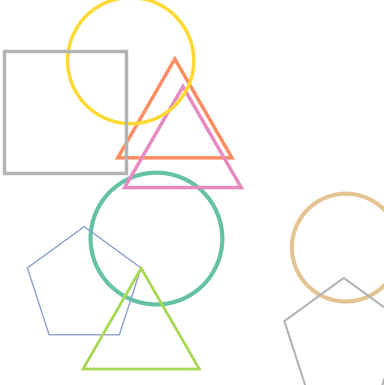[{"shape": "circle", "thickness": 3, "radius": 0.86, "center": [0.406, 0.38]}, {"shape": "triangle", "thickness": 2.5, "radius": 0.86, "center": [0.454, 0.676]}, {"shape": "pentagon", "thickness": 1, "radius": 0.78, "center": [0.219, 0.256]}, {"shape": "triangle", "thickness": 2.5, "radius": 0.87, "center": [0.475, 0.6]}, {"shape": "triangle", "thickness": 2, "radius": 0.87, "center": [0.367, 0.129]}, {"shape": "circle", "thickness": 2.5, "radius": 0.82, "center": [0.34, 0.843]}, {"shape": "circle", "thickness": 3, "radius": 0.7, "center": [0.898, 0.357]}, {"shape": "square", "thickness": 2.5, "radius": 0.79, "center": [0.17, 0.71]}, {"shape": "pentagon", "thickness": 1.5, "radius": 0.81, "center": [0.893, 0.116]}]